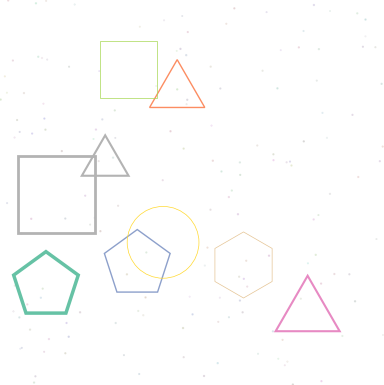[{"shape": "pentagon", "thickness": 2.5, "radius": 0.44, "center": [0.119, 0.258]}, {"shape": "triangle", "thickness": 1, "radius": 0.41, "center": [0.46, 0.762]}, {"shape": "pentagon", "thickness": 1, "radius": 0.45, "center": [0.357, 0.314]}, {"shape": "triangle", "thickness": 1.5, "radius": 0.48, "center": [0.799, 0.188]}, {"shape": "square", "thickness": 0.5, "radius": 0.37, "center": [0.334, 0.82]}, {"shape": "circle", "thickness": 0.5, "radius": 0.47, "center": [0.424, 0.371]}, {"shape": "hexagon", "thickness": 0.5, "radius": 0.43, "center": [0.633, 0.312]}, {"shape": "square", "thickness": 2, "radius": 0.5, "center": [0.148, 0.494]}, {"shape": "triangle", "thickness": 1.5, "radius": 0.35, "center": [0.273, 0.579]}]